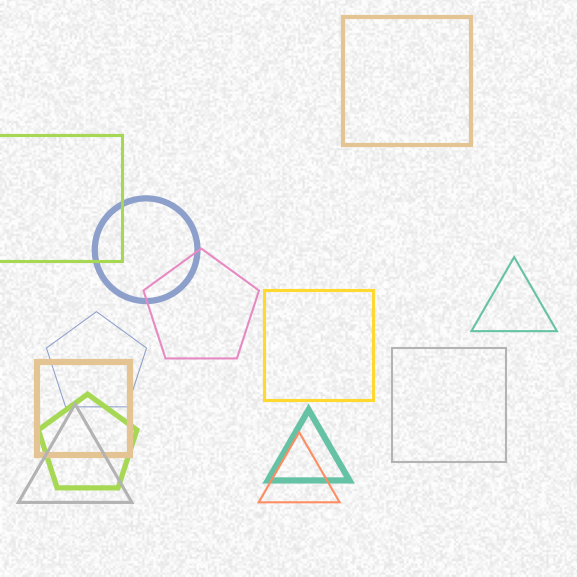[{"shape": "triangle", "thickness": 3, "radius": 0.41, "center": [0.534, 0.208]}, {"shape": "triangle", "thickness": 1, "radius": 0.43, "center": [0.89, 0.468]}, {"shape": "triangle", "thickness": 1, "radius": 0.4, "center": [0.518, 0.17]}, {"shape": "pentagon", "thickness": 0.5, "radius": 0.46, "center": [0.167, 0.368]}, {"shape": "circle", "thickness": 3, "radius": 0.44, "center": [0.253, 0.567]}, {"shape": "pentagon", "thickness": 1, "radius": 0.53, "center": [0.348, 0.464]}, {"shape": "pentagon", "thickness": 2.5, "radius": 0.45, "center": [0.152, 0.227]}, {"shape": "square", "thickness": 1.5, "radius": 0.54, "center": [0.103, 0.657]}, {"shape": "square", "thickness": 1.5, "radius": 0.48, "center": [0.552, 0.402]}, {"shape": "square", "thickness": 2, "radius": 0.55, "center": [0.705, 0.86]}, {"shape": "square", "thickness": 3, "radius": 0.4, "center": [0.144, 0.292]}, {"shape": "square", "thickness": 1, "radius": 0.49, "center": [0.777, 0.298]}, {"shape": "triangle", "thickness": 1.5, "radius": 0.57, "center": [0.13, 0.186]}]